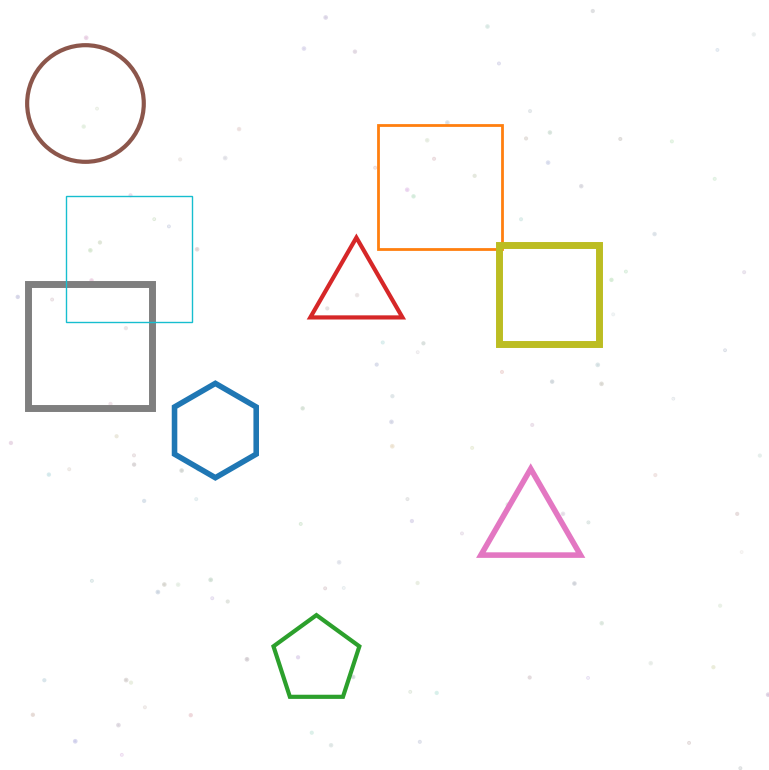[{"shape": "hexagon", "thickness": 2, "radius": 0.31, "center": [0.28, 0.441]}, {"shape": "square", "thickness": 1, "radius": 0.4, "center": [0.572, 0.757]}, {"shape": "pentagon", "thickness": 1.5, "radius": 0.29, "center": [0.411, 0.142]}, {"shape": "triangle", "thickness": 1.5, "radius": 0.35, "center": [0.463, 0.622]}, {"shape": "circle", "thickness": 1.5, "radius": 0.38, "center": [0.111, 0.866]}, {"shape": "triangle", "thickness": 2, "radius": 0.37, "center": [0.689, 0.316]}, {"shape": "square", "thickness": 2.5, "radius": 0.4, "center": [0.117, 0.55]}, {"shape": "square", "thickness": 2.5, "radius": 0.32, "center": [0.713, 0.617]}, {"shape": "square", "thickness": 0.5, "radius": 0.41, "center": [0.168, 0.664]}]